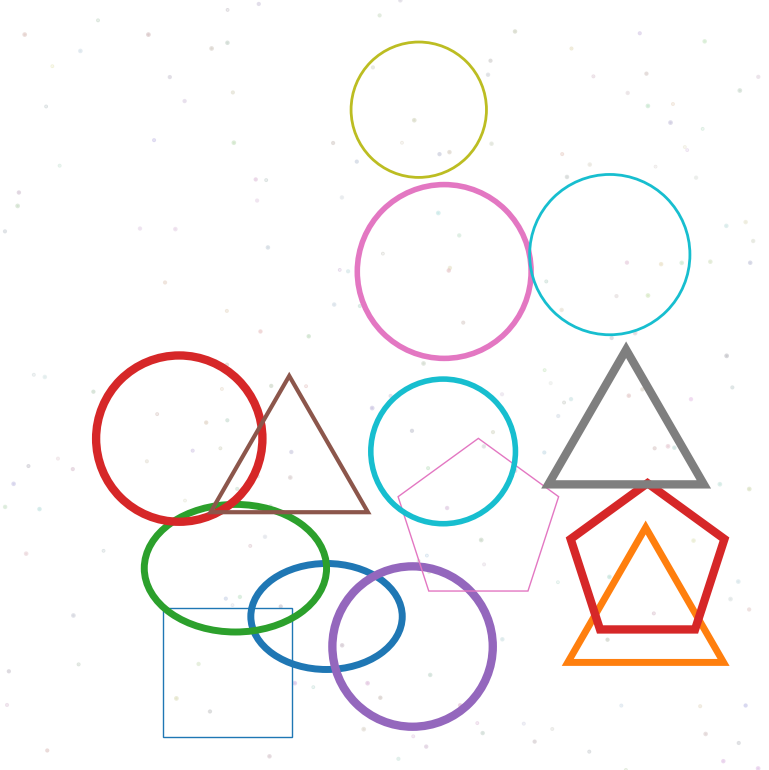[{"shape": "oval", "thickness": 2.5, "radius": 0.49, "center": [0.424, 0.199]}, {"shape": "square", "thickness": 0.5, "radius": 0.42, "center": [0.295, 0.127]}, {"shape": "triangle", "thickness": 2.5, "radius": 0.58, "center": [0.839, 0.198]}, {"shape": "oval", "thickness": 2.5, "radius": 0.59, "center": [0.306, 0.262]}, {"shape": "pentagon", "thickness": 3, "radius": 0.53, "center": [0.841, 0.267]}, {"shape": "circle", "thickness": 3, "radius": 0.54, "center": [0.233, 0.43]}, {"shape": "circle", "thickness": 3, "radius": 0.52, "center": [0.536, 0.16]}, {"shape": "triangle", "thickness": 1.5, "radius": 0.59, "center": [0.376, 0.394]}, {"shape": "circle", "thickness": 2, "radius": 0.56, "center": [0.577, 0.647]}, {"shape": "pentagon", "thickness": 0.5, "radius": 0.55, "center": [0.621, 0.321]}, {"shape": "triangle", "thickness": 3, "radius": 0.58, "center": [0.813, 0.429]}, {"shape": "circle", "thickness": 1, "radius": 0.44, "center": [0.544, 0.858]}, {"shape": "circle", "thickness": 1, "radius": 0.52, "center": [0.792, 0.669]}, {"shape": "circle", "thickness": 2, "radius": 0.47, "center": [0.575, 0.414]}]